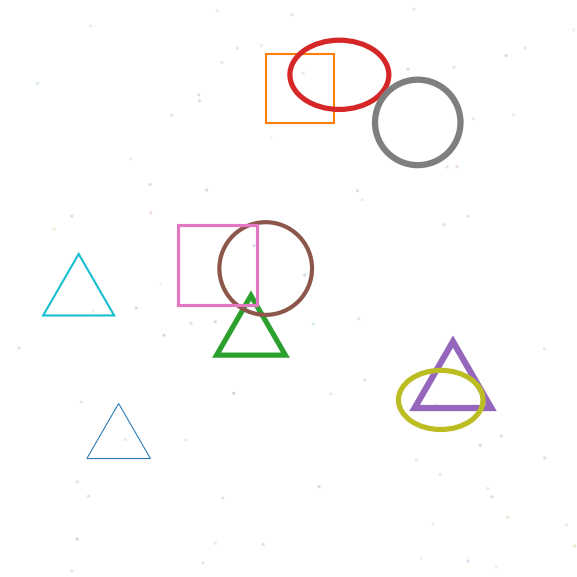[{"shape": "triangle", "thickness": 0.5, "radius": 0.32, "center": [0.205, 0.237]}, {"shape": "square", "thickness": 1, "radius": 0.29, "center": [0.52, 0.846]}, {"shape": "triangle", "thickness": 2.5, "radius": 0.34, "center": [0.435, 0.419]}, {"shape": "oval", "thickness": 2.5, "radius": 0.43, "center": [0.588, 0.87]}, {"shape": "triangle", "thickness": 3, "radius": 0.38, "center": [0.784, 0.331]}, {"shape": "circle", "thickness": 2, "radius": 0.4, "center": [0.46, 0.534]}, {"shape": "square", "thickness": 1.5, "radius": 0.34, "center": [0.376, 0.54]}, {"shape": "circle", "thickness": 3, "radius": 0.37, "center": [0.723, 0.787]}, {"shape": "oval", "thickness": 2.5, "radius": 0.37, "center": [0.763, 0.307]}, {"shape": "triangle", "thickness": 1, "radius": 0.36, "center": [0.136, 0.488]}]